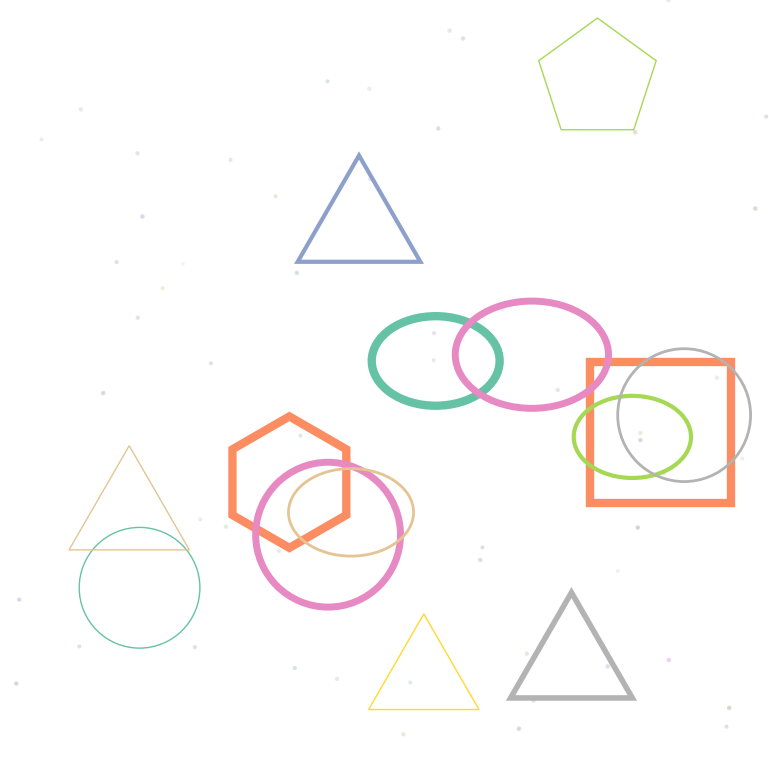[{"shape": "circle", "thickness": 0.5, "radius": 0.39, "center": [0.181, 0.237]}, {"shape": "oval", "thickness": 3, "radius": 0.42, "center": [0.566, 0.531]}, {"shape": "square", "thickness": 3, "radius": 0.46, "center": [0.858, 0.438]}, {"shape": "hexagon", "thickness": 3, "radius": 0.43, "center": [0.376, 0.374]}, {"shape": "triangle", "thickness": 1.5, "radius": 0.46, "center": [0.466, 0.706]}, {"shape": "oval", "thickness": 2.5, "radius": 0.5, "center": [0.691, 0.539]}, {"shape": "circle", "thickness": 2.5, "radius": 0.47, "center": [0.426, 0.306]}, {"shape": "pentagon", "thickness": 0.5, "radius": 0.4, "center": [0.776, 0.896]}, {"shape": "oval", "thickness": 1.5, "radius": 0.38, "center": [0.821, 0.433]}, {"shape": "triangle", "thickness": 0.5, "radius": 0.41, "center": [0.55, 0.12]}, {"shape": "oval", "thickness": 1, "radius": 0.41, "center": [0.456, 0.335]}, {"shape": "triangle", "thickness": 0.5, "radius": 0.45, "center": [0.168, 0.331]}, {"shape": "circle", "thickness": 1, "radius": 0.43, "center": [0.888, 0.461]}, {"shape": "triangle", "thickness": 2, "radius": 0.46, "center": [0.742, 0.139]}]